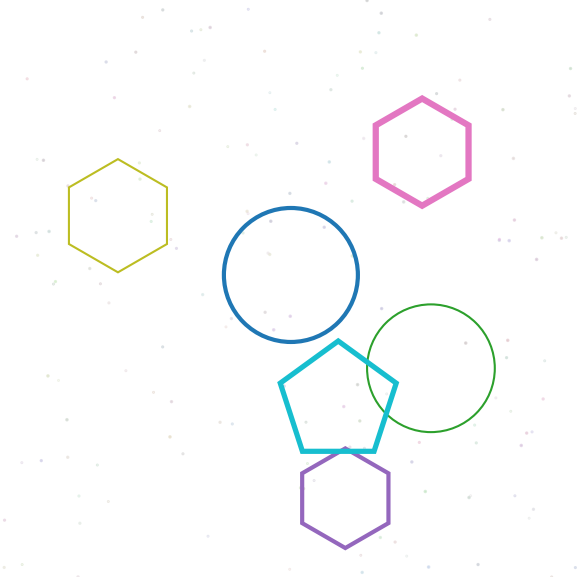[{"shape": "circle", "thickness": 2, "radius": 0.58, "center": [0.504, 0.523]}, {"shape": "circle", "thickness": 1, "radius": 0.55, "center": [0.746, 0.361]}, {"shape": "hexagon", "thickness": 2, "radius": 0.43, "center": [0.598, 0.136]}, {"shape": "hexagon", "thickness": 3, "radius": 0.46, "center": [0.731, 0.736]}, {"shape": "hexagon", "thickness": 1, "radius": 0.49, "center": [0.204, 0.626]}, {"shape": "pentagon", "thickness": 2.5, "radius": 0.53, "center": [0.586, 0.303]}]